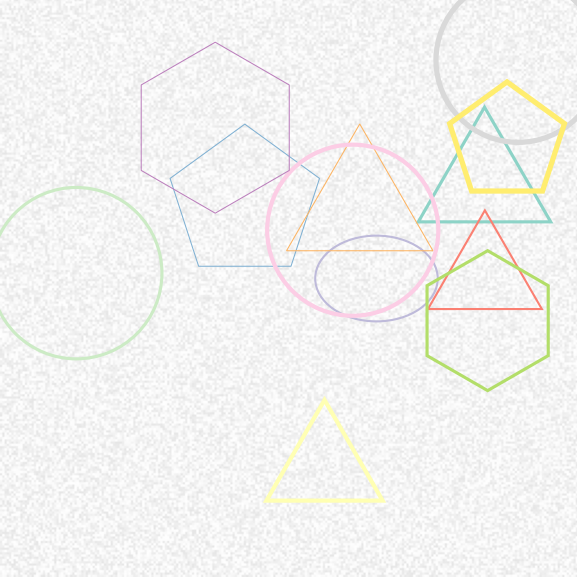[{"shape": "triangle", "thickness": 1.5, "radius": 0.66, "center": [0.839, 0.681]}, {"shape": "triangle", "thickness": 2, "radius": 0.58, "center": [0.562, 0.19]}, {"shape": "oval", "thickness": 1, "radius": 0.53, "center": [0.652, 0.517]}, {"shape": "triangle", "thickness": 1, "radius": 0.57, "center": [0.84, 0.521]}, {"shape": "pentagon", "thickness": 0.5, "radius": 0.68, "center": [0.424, 0.648]}, {"shape": "triangle", "thickness": 0.5, "radius": 0.73, "center": [0.623, 0.638]}, {"shape": "hexagon", "thickness": 1.5, "radius": 0.61, "center": [0.844, 0.444]}, {"shape": "circle", "thickness": 2, "radius": 0.74, "center": [0.611, 0.6]}, {"shape": "circle", "thickness": 2.5, "radius": 0.71, "center": [0.897, 0.895]}, {"shape": "hexagon", "thickness": 0.5, "radius": 0.74, "center": [0.373, 0.778]}, {"shape": "circle", "thickness": 1.5, "radius": 0.74, "center": [0.132, 0.526]}, {"shape": "pentagon", "thickness": 2.5, "radius": 0.52, "center": [0.878, 0.753]}]